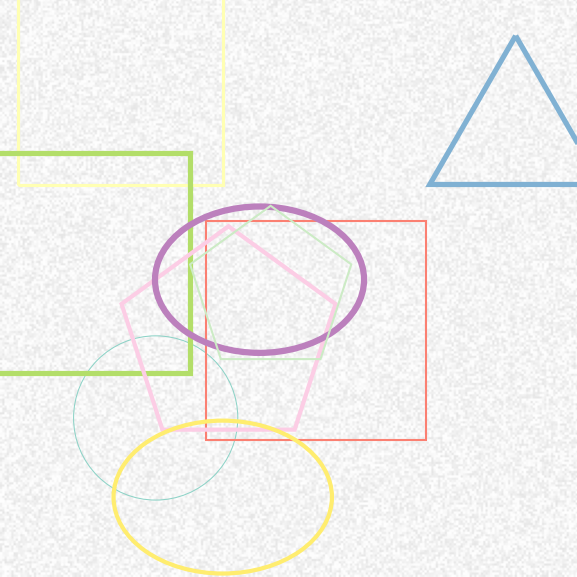[{"shape": "circle", "thickness": 0.5, "radius": 0.71, "center": [0.27, 0.275]}, {"shape": "square", "thickness": 1.5, "radius": 0.89, "center": [0.209, 0.857]}, {"shape": "square", "thickness": 1, "radius": 0.95, "center": [0.547, 0.427]}, {"shape": "triangle", "thickness": 2.5, "radius": 0.86, "center": [0.893, 0.766]}, {"shape": "square", "thickness": 2.5, "radius": 0.95, "center": [0.139, 0.544]}, {"shape": "pentagon", "thickness": 2, "radius": 0.97, "center": [0.396, 0.413]}, {"shape": "oval", "thickness": 3, "radius": 0.91, "center": [0.449, 0.515]}, {"shape": "pentagon", "thickness": 1, "radius": 0.73, "center": [0.469, 0.496]}, {"shape": "oval", "thickness": 2, "radius": 0.95, "center": [0.386, 0.138]}]